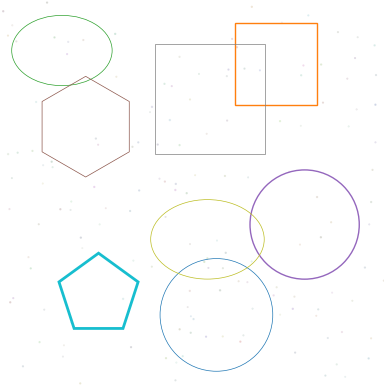[{"shape": "circle", "thickness": 0.5, "radius": 0.73, "center": [0.562, 0.182]}, {"shape": "square", "thickness": 1, "radius": 0.53, "center": [0.716, 0.834]}, {"shape": "oval", "thickness": 0.5, "radius": 0.65, "center": [0.161, 0.869]}, {"shape": "circle", "thickness": 1, "radius": 0.71, "center": [0.791, 0.417]}, {"shape": "hexagon", "thickness": 0.5, "radius": 0.65, "center": [0.223, 0.671]}, {"shape": "square", "thickness": 0.5, "radius": 0.71, "center": [0.546, 0.742]}, {"shape": "oval", "thickness": 0.5, "radius": 0.74, "center": [0.539, 0.378]}, {"shape": "pentagon", "thickness": 2, "radius": 0.54, "center": [0.256, 0.234]}]